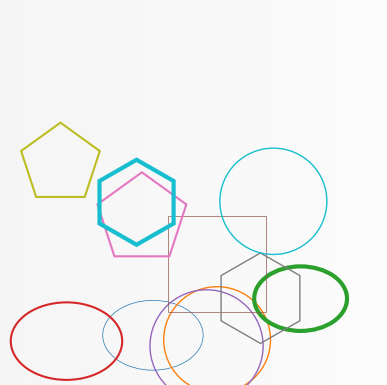[{"shape": "oval", "thickness": 0.5, "radius": 0.65, "center": [0.395, 0.129]}, {"shape": "circle", "thickness": 1, "radius": 0.69, "center": [0.56, 0.118]}, {"shape": "oval", "thickness": 3, "radius": 0.6, "center": [0.776, 0.224]}, {"shape": "oval", "thickness": 1.5, "radius": 0.72, "center": [0.172, 0.114]}, {"shape": "circle", "thickness": 1, "radius": 0.73, "center": [0.533, 0.101]}, {"shape": "square", "thickness": 0.5, "radius": 0.63, "center": [0.56, 0.315]}, {"shape": "pentagon", "thickness": 1.5, "radius": 0.6, "center": [0.366, 0.432]}, {"shape": "hexagon", "thickness": 1, "radius": 0.59, "center": [0.672, 0.225]}, {"shape": "pentagon", "thickness": 1.5, "radius": 0.53, "center": [0.156, 0.575]}, {"shape": "hexagon", "thickness": 3, "radius": 0.55, "center": [0.352, 0.475]}, {"shape": "circle", "thickness": 1, "radius": 0.69, "center": [0.705, 0.477]}]